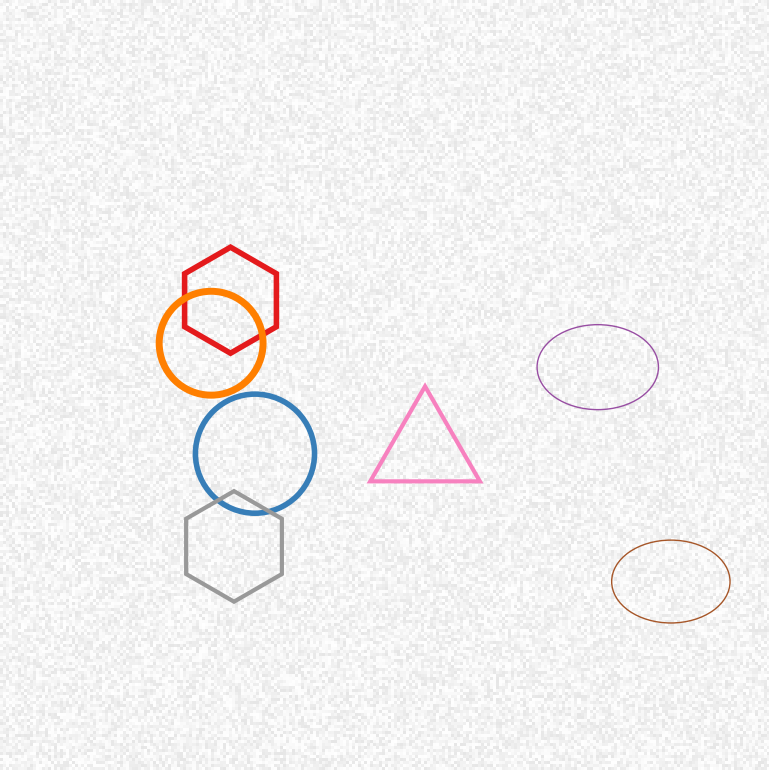[{"shape": "hexagon", "thickness": 2, "radius": 0.34, "center": [0.299, 0.61]}, {"shape": "circle", "thickness": 2, "radius": 0.39, "center": [0.331, 0.411]}, {"shape": "oval", "thickness": 0.5, "radius": 0.39, "center": [0.776, 0.523]}, {"shape": "circle", "thickness": 2.5, "radius": 0.34, "center": [0.274, 0.554]}, {"shape": "oval", "thickness": 0.5, "radius": 0.38, "center": [0.871, 0.245]}, {"shape": "triangle", "thickness": 1.5, "radius": 0.41, "center": [0.552, 0.416]}, {"shape": "hexagon", "thickness": 1.5, "radius": 0.36, "center": [0.304, 0.29]}]